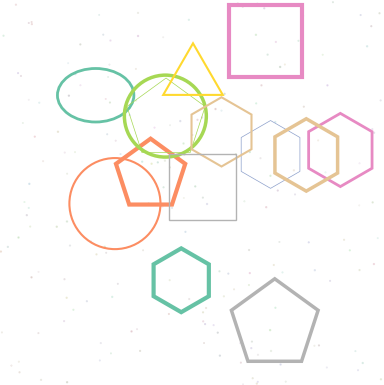[{"shape": "oval", "thickness": 2, "radius": 0.5, "center": [0.248, 0.753]}, {"shape": "hexagon", "thickness": 3, "radius": 0.41, "center": [0.471, 0.272]}, {"shape": "pentagon", "thickness": 3, "radius": 0.47, "center": [0.391, 0.545]}, {"shape": "circle", "thickness": 1.5, "radius": 0.59, "center": [0.299, 0.471]}, {"shape": "hexagon", "thickness": 0.5, "radius": 0.44, "center": [0.703, 0.599]}, {"shape": "square", "thickness": 3, "radius": 0.47, "center": [0.69, 0.894]}, {"shape": "hexagon", "thickness": 2, "radius": 0.48, "center": [0.884, 0.61]}, {"shape": "circle", "thickness": 2.5, "radius": 0.53, "center": [0.429, 0.698]}, {"shape": "pentagon", "thickness": 0.5, "radius": 0.53, "center": [0.431, 0.69]}, {"shape": "triangle", "thickness": 1.5, "radius": 0.45, "center": [0.501, 0.798]}, {"shape": "hexagon", "thickness": 1.5, "radius": 0.45, "center": [0.575, 0.657]}, {"shape": "hexagon", "thickness": 2.5, "radius": 0.47, "center": [0.796, 0.598]}, {"shape": "pentagon", "thickness": 2.5, "radius": 0.59, "center": [0.714, 0.157]}, {"shape": "square", "thickness": 1, "radius": 0.43, "center": [0.526, 0.513]}]